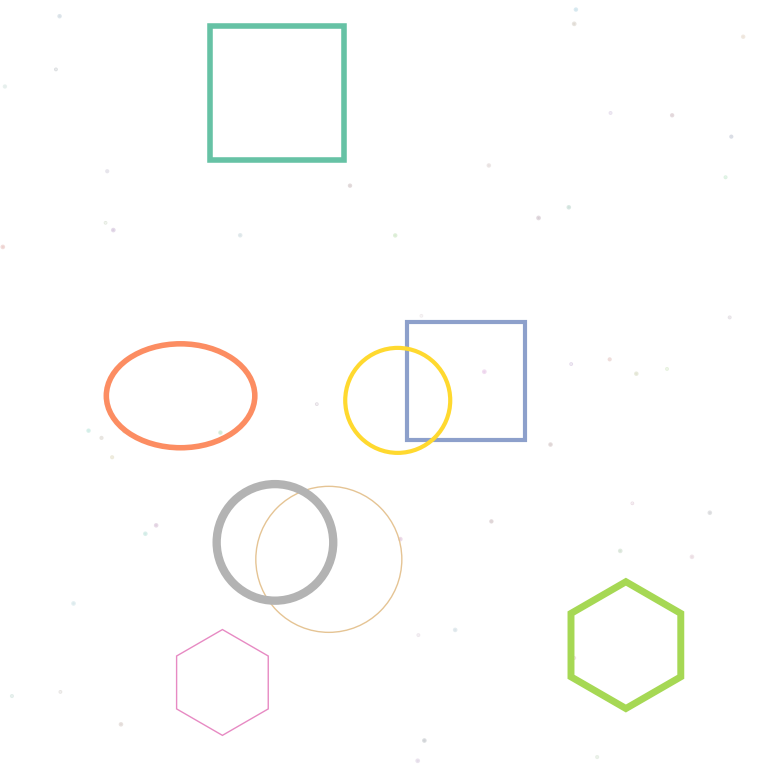[{"shape": "square", "thickness": 2, "radius": 0.44, "center": [0.36, 0.879]}, {"shape": "oval", "thickness": 2, "radius": 0.48, "center": [0.235, 0.486]}, {"shape": "square", "thickness": 1.5, "radius": 0.38, "center": [0.605, 0.505]}, {"shape": "hexagon", "thickness": 0.5, "radius": 0.34, "center": [0.289, 0.114]}, {"shape": "hexagon", "thickness": 2.5, "radius": 0.41, "center": [0.813, 0.162]}, {"shape": "circle", "thickness": 1.5, "radius": 0.34, "center": [0.517, 0.48]}, {"shape": "circle", "thickness": 0.5, "radius": 0.47, "center": [0.427, 0.274]}, {"shape": "circle", "thickness": 3, "radius": 0.38, "center": [0.357, 0.296]}]